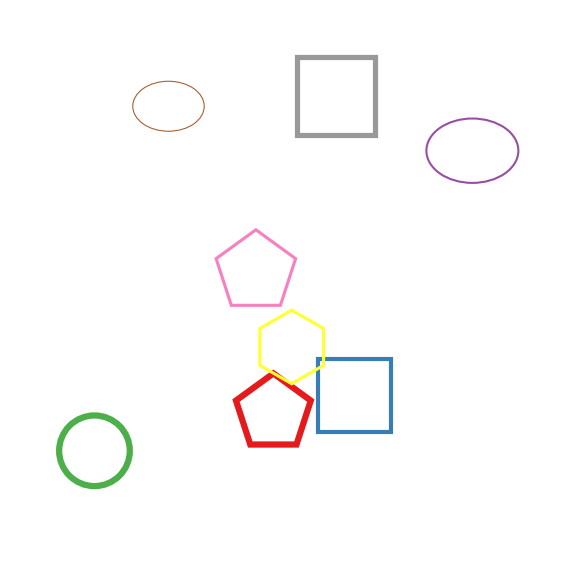[{"shape": "pentagon", "thickness": 3, "radius": 0.34, "center": [0.473, 0.284]}, {"shape": "square", "thickness": 2, "radius": 0.32, "center": [0.614, 0.314]}, {"shape": "circle", "thickness": 3, "radius": 0.31, "center": [0.164, 0.219]}, {"shape": "oval", "thickness": 1, "radius": 0.4, "center": [0.818, 0.738]}, {"shape": "hexagon", "thickness": 1.5, "radius": 0.32, "center": [0.505, 0.398]}, {"shape": "oval", "thickness": 0.5, "radius": 0.31, "center": [0.292, 0.815]}, {"shape": "pentagon", "thickness": 1.5, "radius": 0.36, "center": [0.443, 0.529]}, {"shape": "square", "thickness": 2.5, "radius": 0.34, "center": [0.582, 0.833]}]